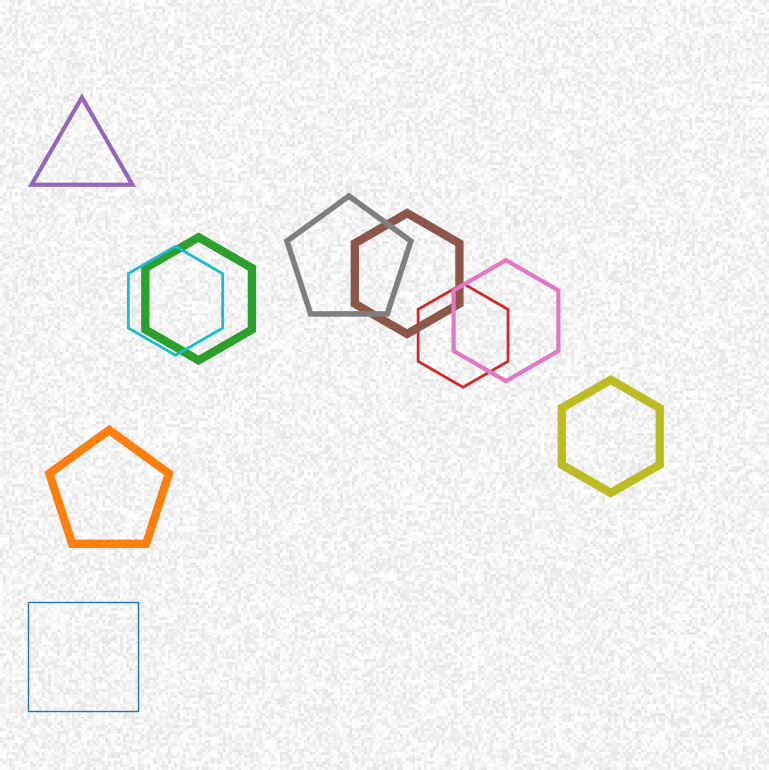[{"shape": "square", "thickness": 0.5, "radius": 0.36, "center": [0.108, 0.147]}, {"shape": "pentagon", "thickness": 3, "radius": 0.41, "center": [0.142, 0.36]}, {"shape": "hexagon", "thickness": 3, "radius": 0.4, "center": [0.258, 0.612]}, {"shape": "hexagon", "thickness": 1, "radius": 0.34, "center": [0.601, 0.564]}, {"shape": "triangle", "thickness": 1.5, "radius": 0.38, "center": [0.106, 0.798]}, {"shape": "hexagon", "thickness": 3, "radius": 0.39, "center": [0.529, 0.645]}, {"shape": "hexagon", "thickness": 1.5, "radius": 0.39, "center": [0.657, 0.584]}, {"shape": "pentagon", "thickness": 2, "radius": 0.42, "center": [0.453, 0.661]}, {"shape": "hexagon", "thickness": 3, "radius": 0.37, "center": [0.793, 0.433]}, {"shape": "hexagon", "thickness": 1, "radius": 0.35, "center": [0.228, 0.609]}]